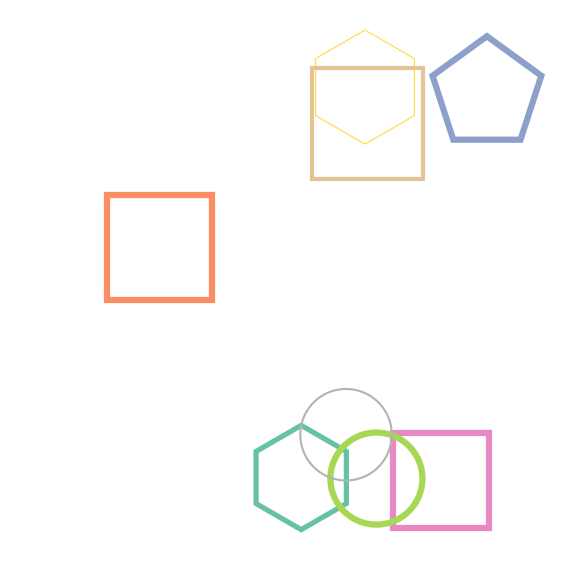[{"shape": "hexagon", "thickness": 2.5, "radius": 0.45, "center": [0.522, 0.172]}, {"shape": "square", "thickness": 3, "radius": 0.45, "center": [0.276, 0.571]}, {"shape": "pentagon", "thickness": 3, "radius": 0.5, "center": [0.843, 0.837]}, {"shape": "square", "thickness": 3, "radius": 0.41, "center": [0.764, 0.167]}, {"shape": "circle", "thickness": 3, "radius": 0.4, "center": [0.652, 0.17]}, {"shape": "hexagon", "thickness": 0.5, "radius": 0.49, "center": [0.632, 0.848]}, {"shape": "square", "thickness": 2, "radius": 0.48, "center": [0.637, 0.785]}, {"shape": "circle", "thickness": 1, "radius": 0.4, "center": [0.599, 0.246]}]